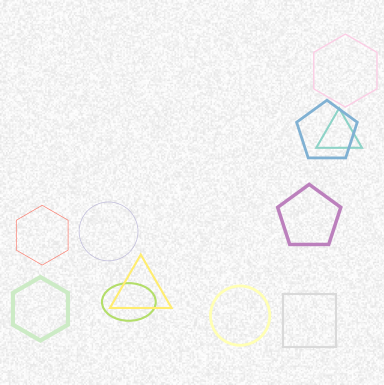[{"shape": "triangle", "thickness": 1.5, "radius": 0.34, "center": [0.881, 0.65]}, {"shape": "circle", "thickness": 2, "radius": 0.39, "center": [0.624, 0.18]}, {"shape": "circle", "thickness": 0.5, "radius": 0.38, "center": [0.282, 0.399]}, {"shape": "hexagon", "thickness": 0.5, "radius": 0.39, "center": [0.11, 0.389]}, {"shape": "pentagon", "thickness": 2, "radius": 0.41, "center": [0.849, 0.657]}, {"shape": "oval", "thickness": 1.5, "radius": 0.35, "center": [0.335, 0.216]}, {"shape": "hexagon", "thickness": 1, "radius": 0.47, "center": [0.897, 0.817]}, {"shape": "square", "thickness": 1.5, "radius": 0.34, "center": [0.803, 0.167]}, {"shape": "pentagon", "thickness": 2.5, "radius": 0.43, "center": [0.803, 0.435]}, {"shape": "hexagon", "thickness": 3, "radius": 0.41, "center": [0.105, 0.198]}, {"shape": "triangle", "thickness": 1.5, "radius": 0.46, "center": [0.366, 0.246]}]